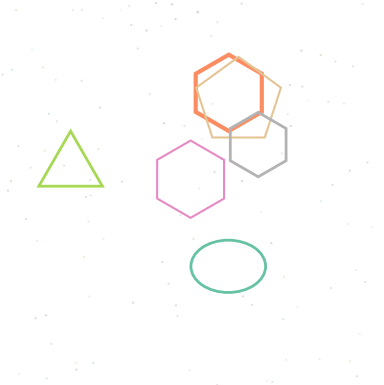[{"shape": "oval", "thickness": 2, "radius": 0.48, "center": [0.593, 0.308]}, {"shape": "hexagon", "thickness": 3, "radius": 0.5, "center": [0.594, 0.759]}, {"shape": "hexagon", "thickness": 1.5, "radius": 0.5, "center": [0.495, 0.535]}, {"shape": "triangle", "thickness": 2, "radius": 0.48, "center": [0.183, 0.564]}, {"shape": "pentagon", "thickness": 1.5, "radius": 0.58, "center": [0.62, 0.737]}, {"shape": "hexagon", "thickness": 2, "radius": 0.42, "center": [0.671, 0.624]}]